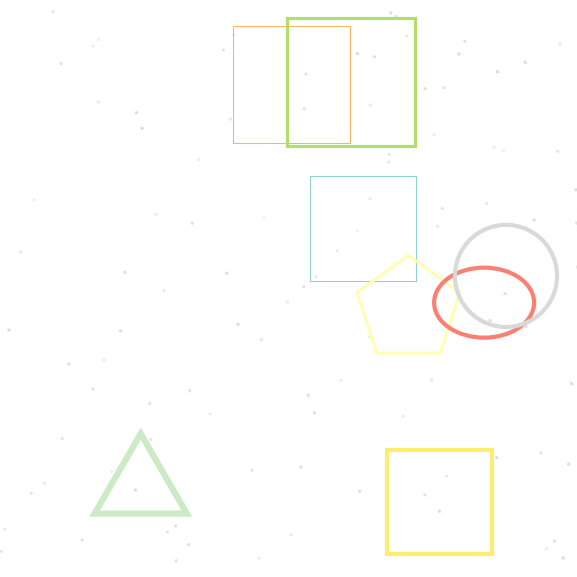[{"shape": "square", "thickness": 0.5, "radius": 0.46, "center": [0.629, 0.603]}, {"shape": "pentagon", "thickness": 1.5, "radius": 0.47, "center": [0.707, 0.463]}, {"shape": "oval", "thickness": 2, "radius": 0.43, "center": [0.838, 0.475]}, {"shape": "square", "thickness": 0.5, "radius": 0.51, "center": [0.505, 0.853]}, {"shape": "square", "thickness": 1.5, "radius": 0.55, "center": [0.608, 0.857]}, {"shape": "circle", "thickness": 2, "radius": 0.44, "center": [0.876, 0.521]}, {"shape": "triangle", "thickness": 3, "radius": 0.46, "center": [0.244, 0.156]}, {"shape": "square", "thickness": 2, "radius": 0.45, "center": [0.761, 0.13]}]